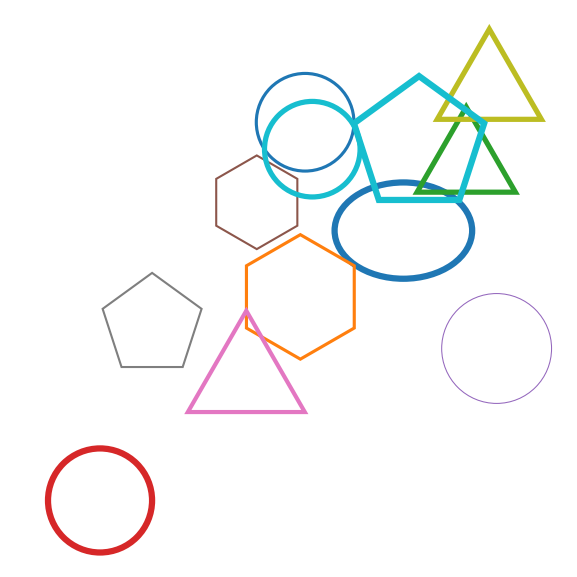[{"shape": "circle", "thickness": 1.5, "radius": 0.42, "center": [0.528, 0.787]}, {"shape": "oval", "thickness": 3, "radius": 0.6, "center": [0.698, 0.6]}, {"shape": "hexagon", "thickness": 1.5, "radius": 0.54, "center": [0.52, 0.485]}, {"shape": "triangle", "thickness": 2.5, "radius": 0.49, "center": [0.807, 0.716]}, {"shape": "circle", "thickness": 3, "radius": 0.45, "center": [0.173, 0.133]}, {"shape": "circle", "thickness": 0.5, "radius": 0.48, "center": [0.86, 0.396]}, {"shape": "hexagon", "thickness": 1, "radius": 0.41, "center": [0.445, 0.649]}, {"shape": "triangle", "thickness": 2, "radius": 0.58, "center": [0.427, 0.344]}, {"shape": "pentagon", "thickness": 1, "radius": 0.45, "center": [0.263, 0.436]}, {"shape": "triangle", "thickness": 2.5, "radius": 0.52, "center": [0.847, 0.845]}, {"shape": "pentagon", "thickness": 3, "radius": 0.59, "center": [0.726, 0.749]}, {"shape": "circle", "thickness": 2.5, "radius": 0.41, "center": [0.541, 0.741]}]